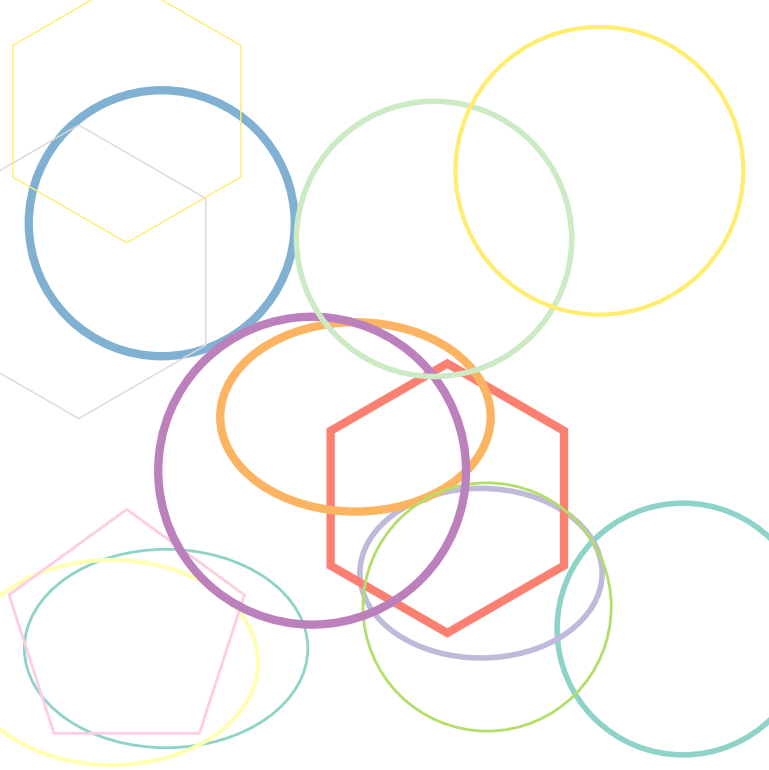[{"shape": "circle", "thickness": 2, "radius": 0.82, "center": [0.887, 0.183]}, {"shape": "oval", "thickness": 1, "radius": 0.92, "center": [0.216, 0.158]}, {"shape": "oval", "thickness": 1.5, "radius": 0.95, "center": [0.145, 0.14]}, {"shape": "oval", "thickness": 2, "radius": 0.79, "center": [0.625, 0.256]}, {"shape": "hexagon", "thickness": 3, "radius": 0.87, "center": [0.581, 0.353]}, {"shape": "circle", "thickness": 3, "radius": 0.86, "center": [0.21, 0.71]}, {"shape": "oval", "thickness": 3, "radius": 0.88, "center": [0.462, 0.459]}, {"shape": "circle", "thickness": 1, "radius": 0.81, "center": [0.633, 0.212]}, {"shape": "pentagon", "thickness": 1, "radius": 0.8, "center": [0.165, 0.178]}, {"shape": "hexagon", "thickness": 0.5, "radius": 0.95, "center": [0.102, 0.647]}, {"shape": "circle", "thickness": 3, "radius": 1.0, "center": [0.405, 0.389]}, {"shape": "circle", "thickness": 2, "radius": 0.89, "center": [0.564, 0.69]}, {"shape": "circle", "thickness": 1.5, "radius": 0.93, "center": [0.778, 0.778]}, {"shape": "hexagon", "thickness": 0.5, "radius": 0.85, "center": [0.165, 0.856]}]